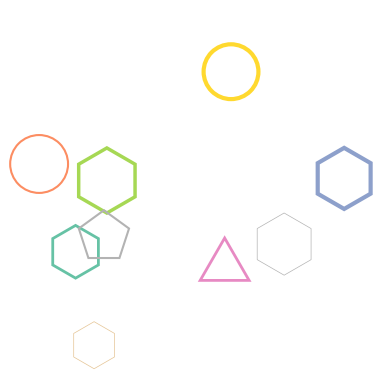[{"shape": "hexagon", "thickness": 2, "radius": 0.34, "center": [0.196, 0.346]}, {"shape": "circle", "thickness": 1.5, "radius": 0.38, "center": [0.102, 0.574]}, {"shape": "hexagon", "thickness": 3, "radius": 0.4, "center": [0.894, 0.537]}, {"shape": "triangle", "thickness": 2, "radius": 0.37, "center": [0.584, 0.308]}, {"shape": "hexagon", "thickness": 2.5, "radius": 0.42, "center": [0.278, 0.531]}, {"shape": "circle", "thickness": 3, "radius": 0.36, "center": [0.6, 0.814]}, {"shape": "hexagon", "thickness": 0.5, "radius": 0.31, "center": [0.244, 0.103]}, {"shape": "hexagon", "thickness": 0.5, "radius": 0.4, "center": [0.738, 0.366]}, {"shape": "pentagon", "thickness": 1.5, "radius": 0.34, "center": [0.27, 0.385]}]